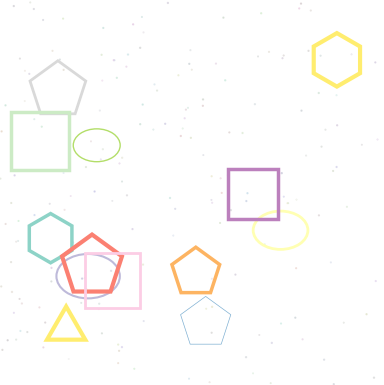[{"shape": "hexagon", "thickness": 2.5, "radius": 0.32, "center": [0.131, 0.381]}, {"shape": "oval", "thickness": 2, "radius": 0.36, "center": [0.729, 0.402]}, {"shape": "oval", "thickness": 1.5, "radius": 0.41, "center": [0.229, 0.283]}, {"shape": "pentagon", "thickness": 3, "radius": 0.41, "center": [0.239, 0.309]}, {"shape": "pentagon", "thickness": 0.5, "radius": 0.34, "center": [0.534, 0.162]}, {"shape": "pentagon", "thickness": 2.5, "radius": 0.33, "center": [0.509, 0.293]}, {"shape": "oval", "thickness": 1, "radius": 0.3, "center": [0.251, 0.623]}, {"shape": "square", "thickness": 2, "radius": 0.36, "center": [0.292, 0.271]}, {"shape": "pentagon", "thickness": 2, "radius": 0.38, "center": [0.15, 0.766]}, {"shape": "square", "thickness": 2.5, "radius": 0.32, "center": [0.657, 0.497]}, {"shape": "square", "thickness": 2.5, "radius": 0.38, "center": [0.105, 0.633]}, {"shape": "hexagon", "thickness": 3, "radius": 0.35, "center": [0.875, 0.845]}, {"shape": "triangle", "thickness": 3, "radius": 0.29, "center": [0.172, 0.146]}]